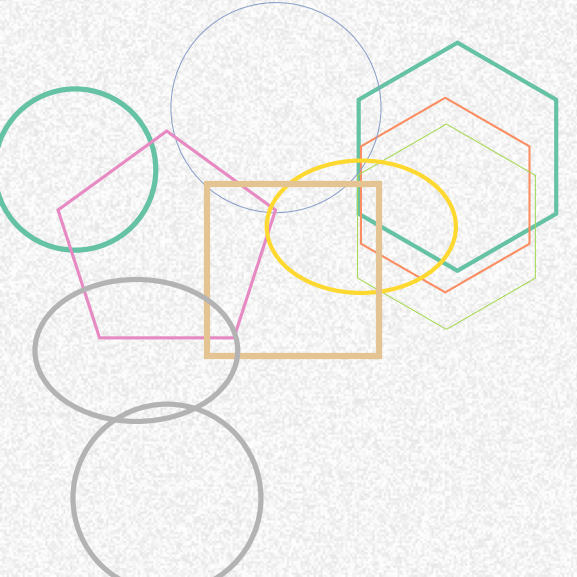[{"shape": "hexagon", "thickness": 2, "radius": 0.99, "center": [0.792, 0.728]}, {"shape": "circle", "thickness": 2.5, "radius": 0.7, "center": [0.13, 0.706]}, {"shape": "hexagon", "thickness": 1, "radius": 0.84, "center": [0.771, 0.661]}, {"shape": "circle", "thickness": 0.5, "radius": 0.91, "center": [0.478, 0.813]}, {"shape": "pentagon", "thickness": 1.5, "radius": 0.99, "center": [0.289, 0.574]}, {"shape": "hexagon", "thickness": 0.5, "radius": 0.89, "center": [0.773, 0.607]}, {"shape": "oval", "thickness": 2, "radius": 0.82, "center": [0.626, 0.606]}, {"shape": "square", "thickness": 3, "radius": 0.75, "center": [0.507, 0.531]}, {"shape": "oval", "thickness": 2.5, "radius": 0.88, "center": [0.236, 0.392]}, {"shape": "circle", "thickness": 2.5, "radius": 0.81, "center": [0.289, 0.137]}]